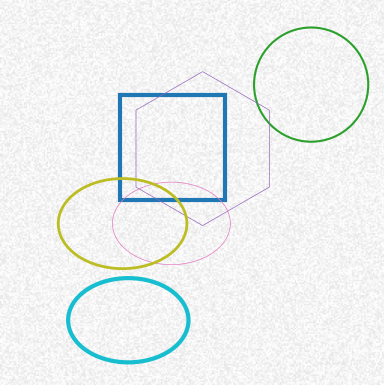[{"shape": "square", "thickness": 3, "radius": 0.68, "center": [0.449, 0.617]}, {"shape": "circle", "thickness": 1.5, "radius": 0.74, "center": [0.808, 0.78]}, {"shape": "hexagon", "thickness": 0.5, "radius": 1.0, "center": [0.526, 0.614]}, {"shape": "oval", "thickness": 0.5, "radius": 0.77, "center": [0.445, 0.42]}, {"shape": "oval", "thickness": 2, "radius": 0.84, "center": [0.318, 0.419]}, {"shape": "oval", "thickness": 3, "radius": 0.78, "center": [0.333, 0.168]}]